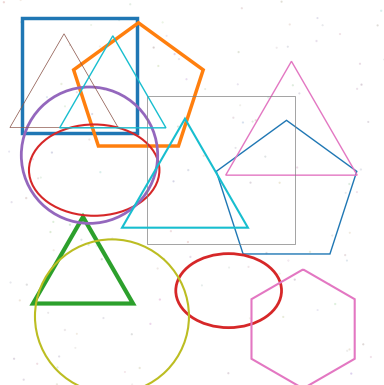[{"shape": "square", "thickness": 2.5, "radius": 0.75, "center": [0.207, 0.804]}, {"shape": "pentagon", "thickness": 1, "radius": 0.96, "center": [0.744, 0.496]}, {"shape": "pentagon", "thickness": 2.5, "radius": 0.88, "center": [0.36, 0.764]}, {"shape": "triangle", "thickness": 3, "radius": 0.75, "center": [0.216, 0.287]}, {"shape": "oval", "thickness": 1.5, "radius": 0.85, "center": [0.245, 0.558]}, {"shape": "oval", "thickness": 2, "radius": 0.69, "center": [0.594, 0.245]}, {"shape": "circle", "thickness": 2, "radius": 0.89, "center": [0.232, 0.597]}, {"shape": "triangle", "thickness": 0.5, "radius": 0.81, "center": [0.166, 0.75]}, {"shape": "hexagon", "thickness": 1.5, "radius": 0.77, "center": [0.787, 0.145]}, {"shape": "triangle", "thickness": 1, "radius": 0.99, "center": [0.757, 0.644]}, {"shape": "square", "thickness": 0.5, "radius": 0.96, "center": [0.575, 0.558]}, {"shape": "circle", "thickness": 1.5, "radius": 1.0, "center": [0.291, 0.178]}, {"shape": "triangle", "thickness": 1.5, "radius": 0.94, "center": [0.48, 0.503]}, {"shape": "triangle", "thickness": 1, "radius": 0.8, "center": [0.293, 0.748]}]